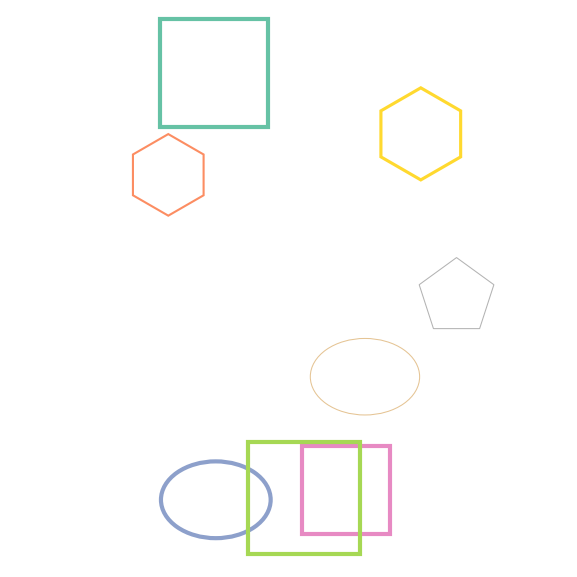[{"shape": "square", "thickness": 2, "radius": 0.47, "center": [0.37, 0.872]}, {"shape": "hexagon", "thickness": 1, "radius": 0.35, "center": [0.291, 0.696]}, {"shape": "oval", "thickness": 2, "radius": 0.47, "center": [0.374, 0.134]}, {"shape": "square", "thickness": 2, "radius": 0.38, "center": [0.599, 0.151]}, {"shape": "square", "thickness": 2, "radius": 0.49, "center": [0.526, 0.137]}, {"shape": "hexagon", "thickness": 1.5, "radius": 0.4, "center": [0.729, 0.767]}, {"shape": "oval", "thickness": 0.5, "radius": 0.47, "center": [0.632, 0.347]}, {"shape": "pentagon", "thickness": 0.5, "radius": 0.34, "center": [0.791, 0.485]}]